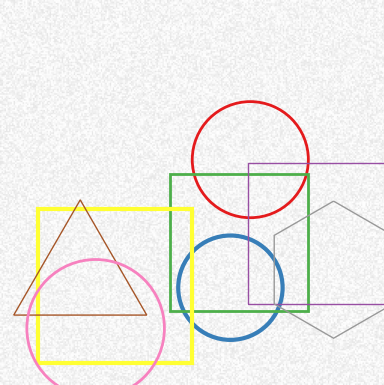[{"shape": "circle", "thickness": 2, "radius": 0.75, "center": [0.65, 0.585]}, {"shape": "circle", "thickness": 3, "radius": 0.68, "center": [0.598, 0.253]}, {"shape": "square", "thickness": 2, "radius": 0.89, "center": [0.621, 0.37]}, {"shape": "square", "thickness": 1, "radius": 0.92, "center": [0.826, 0.394]}, {"shape": "square", "thickness": 3, "radius": 1.0, "center": [0.298, 0.258]}, {"shape": "triangle", "thickness": 1, "radius": 1.0, "center": [0.208, 0.281]}, {"shape": "circle", "thickness": 2, "radius": 0.89, "center": [0.248, 0.147]}, {"shape": "hexagon", "thickness": 1, "radius": 0.89, "center": [0.866, 0.3]}]